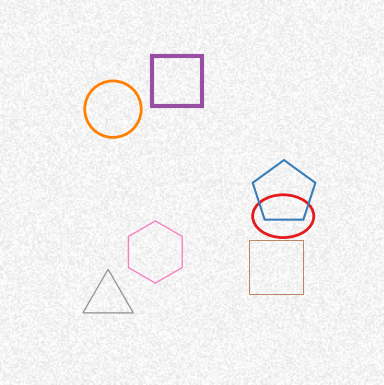[{"shape": "oval", "thickness": 2, "radius": 0.4, "center": [0.736, 0.438]}, {"shape": "pentagon", "thickness": 1.5, "radius": 0.43, "center": [0.738, 0.499]}, {"shape": "square", "thickness": 3, "radius": 0.32, "center": [0.459, 0.789]}, {"shape": "circle", "thickness": 2, "radius": 0.37, "center": [0.293, 0.716]}, {"shape": "square", "thickness": 0.5, "radius": 0.35, "center": [0.717, 0.307]}, {"shape": "hexagon", "thickness": 1, "radius": 0.4, "center": [0.403, 0.345]}, {"shape": "triangle", "thickness": 1, "radius": 0.38, "center": [0.281, 0.225]}]